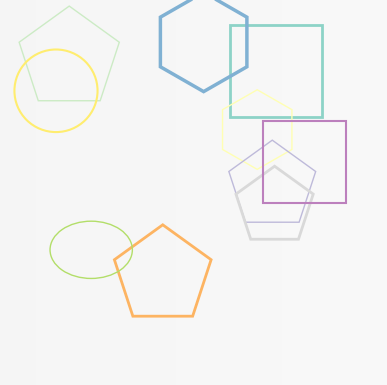[{"shape": "square", "thickness": 2, "radius": 0.6, "center": [0.712, 0.816]}, {"shape": "hexagon", "thickness": 1, "radius": 0.52, "center": [0.664, 0.663]}, {"shape": "pentagon", "thickness": 1, "radius": 0.59, "center": [0.703, 0.518]}, {"shape": "hexagon", "thickness": 2.5, "radius": 0.64, "center": [0.526, 0.891]}, {"shape": "pentagon", "thickness": 2, "radius": 0.66, "center": [0.42, 0.285]}, {"shape": "oval", "thickness": 1, "radius": 0.53, "center": [0.235, 0.351]}, {"shape": "pentagon", "thickness": 2, "radius": 0.52, "center": [0.709, 0.463]}, {"shape": "square", "thickness": 1.5, "radius": 0.53, "center": [0.786, 0.58]}, {"shape": "pentagon", "thickness": 1, "radius": 0.68, "center": [0.179, 0.848]}, {"shape": "circle", "thickness": 1.5, "radius": 0.54, "center": [0.145, 0.764]}]